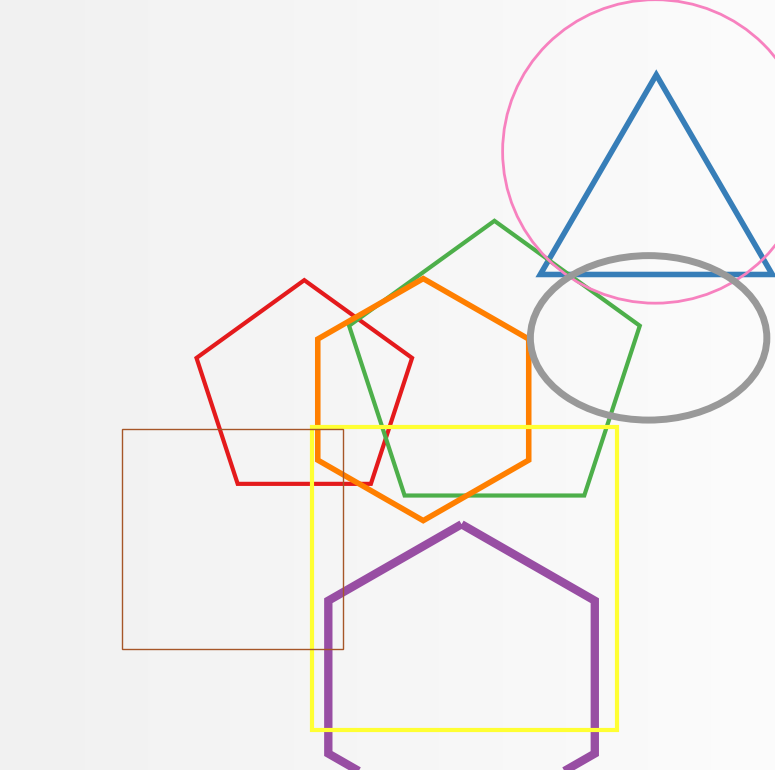[{"shape": "pentagon", "thickness": 1.5, "radius": 0.73, "center": [0.393, 0.49]}, {"shape": "triangle", "thickness": 2, "radius": 0.86, "center": [0.847, 0.73]}, {"shape": "pentagon", "thickness": 1.5, "radius": 0.99, "center": [0.638, 0.516]}, {"shape": "hexagon", "thickness": 3, "radius": 0.99, "center": [0.596, 0.121]}, {"shape": "hexagon", "thickness": 2, "radius": 0.79, "center": [0.546, 0.481]}, {"shape": "square", "thickness": 1.5, "radius": 0.98, "center": [0.599, 0.249]}, {"shape": "square", "thickness": 0.5, "radius": 0.72, "center": [0.3, 0.3]}, {"shape": "circle", "thickness": 1, "radius": 0.99, "center": [0.846, 0.803]}, {"shape": "oval", "thickness": 2.5, "radius": 0.76, "center": [0.837, 0.561]}]